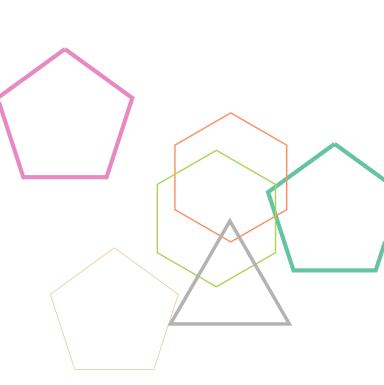[{"shape": "pentagon", "thickness": 3, "radius": 0.91, "center": [0.869, 0.445]}, {"shape": "hexagon", "thickness": 1, "radius": 0.84, "center": [0.599, 0.539]}, {"shape": "pentagon", "thickness": 3, "radius": 0.92, "center": [0.169, 0.689]}, {"shape": "hexagon", "thickness": 1, "radius": 0.89, "center": [0.562, 0.432]}, {"shape": "pentagon", "thickness": 0.5, "radius": 0.87, "center": [0.297, 0.182]}, {"shape": "triangle", "thickness": 2.5, "radius": 0.89, "center": [0.597, 0.248]}]